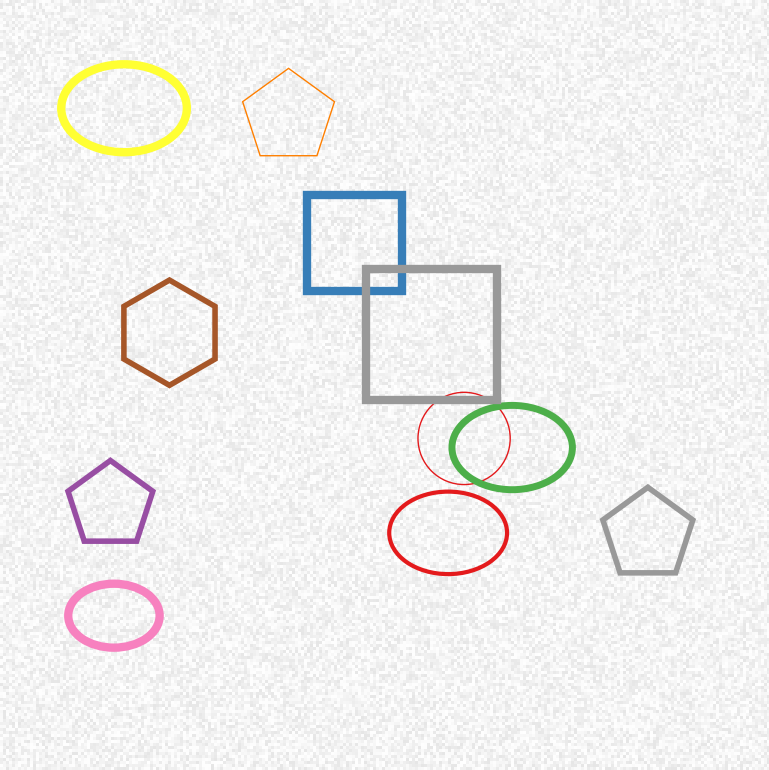[{"shape": "circle", "thickness": 0.5, "radius": 0.3, "center": [0.603, 0.431]}, {"shape": "oval", "thickness": 1.5, "radius": 0.38, "center": [0.582, 0.308]}, {"shape": "square", "thickness": 3, "radius": 0.31, "center": [0.46, 0.684]}, {"shape": "oval", "thickness": 2.5, "radius": 0.39, "center": [0.665, 0.419]}, {"shape": "pentagon", "thickness": 2, "radius": 0.29, "center": [0.143, 0.344]}, {"shape": "pentagon", "thickness": 0.5, "radius": 0.31, "center": [0.375, 0.849]}, {"shape": "oval", "thickness": 3, "radius": 0.41, "center": [0.161, 0.859]}, {"shape": "hexagon", "thickness": 2, "radius": 0.34, "center": [0.22, 0.568]}, {"shape": "oval", "thickness": 3, "radius": 0.3, "center": [0.148, 0.2]}, {"shape": "square", "thickness": 3, "radius": 0.42, "center": [0.56, 0.566]}, {"shape": "pentagon", "thickness": 2, "radius": 0.31, "center": [0.841, 0.306]}]